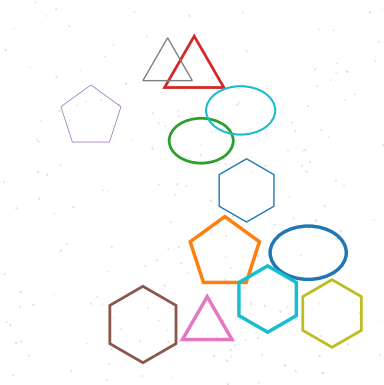[{"shape": "oval", "thickness": 2.5, "radius": 0.49, "center": [0.801, 0.344]}, {"shape": "hexagon", "thickness": 1, "radius": 0.41, "center": [0.64, 0.505]}, {"shape": "pentagon", "thickness": 2.5, "radius": 0.47, "center": [0.584, 0.343]}, {"shape": "oval", "thickness": 2, "radius": 0.42, "center": [0.523, 0.635]}, {"shape": "triangle", "thickness": 2, "radius": 0.44, "center": [0.504, 0.817]}, {"shape": "pentagon", "thickness": 0.5, "radius": 0.41, "center": [0.236, 0.697]}, {"shape": "hexagon", "thickness": 2, "radius": 0.5, "center": [0.371, 0.157]}, {"shape": "triangle", "thickness": 2.5, "radius": 0.37, "center": [0.538, 0.155]}, {"shape": "triangle", "thickness": 1, "radius": 0.37, "center": [0.435, 0.828]}, {"shape": "hexagon", "thickness": 2, "radius": 0.44, "center": [0.863, 0.186]}, {"shape": "oval", "thickness": 1.5, "radius": 0.45, "center": [0.625, 0.713]}, {"shape": "hexagon", "thickness": 2.5, "radius": 0.43, "center": [0.695, 0.223]}]